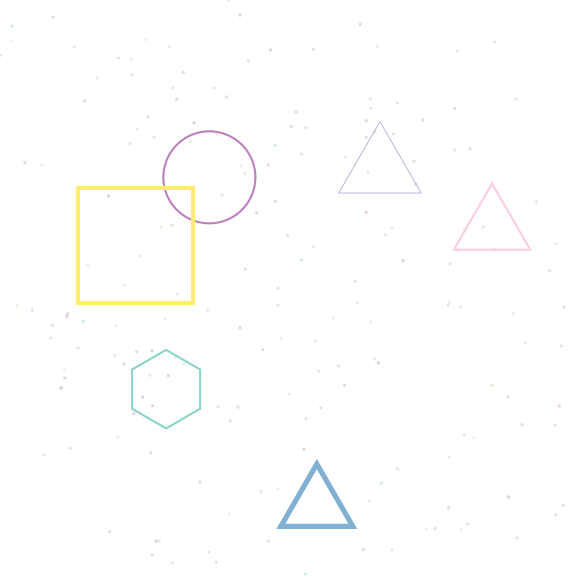[{"shape": "hexagon", "thickness": 1, "radius": 0.34, "center": [0.288, 0.325]}, {"shape": "triangle", "thickness": 0.5, "radius": 0.41, "center": [0.658, 0.706]}, {"shape": "triangle", "thickness": 2.5, "radius": 0.36, "center": [0.549, 0.124]}, {"shape": "triangle", "thickness": 1, "radius": 0.38, "center": [0.852, 0.605]}, {"shape": "circle", "thickness": 1, "radius": 0.4, "center": [0.363, 0.692]}, {"shape": "square", "thickness": 2, "radius": 0.5, "center": [0.235, 0.574]}]